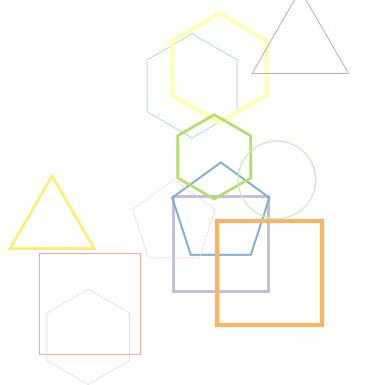[{"shape": "hexagon", "thickness": 0.5, "radius": 0.68, "center": [0.499, 0.777]}, {"shape": "hexagon", "thickness": 3, "radius": 0.71, "center": [0.57, 0.823]}, {"shape": "square", "thickness": 2, "radius": 0.62, "center": [0.572, 0.367]}, {"shape": "square", "thickness": 0.5, "radius": 0.66, "center": [0.233, 0.212]}, {"shape": "pentagon", "thickness": 1.5, "radius": 0.66, "center": [0.574, 0.445]}, {"shape": "square", "thickness": 3, "radius": 0.68, "center": [0.699, 0.291]}, {"shape": "hexagon", "thickness": 2, "radius": 0.55, "center": [0.556, 0.593]}, {"shape": "pentagon", "thickness": 0.5, "radius": 0.56, "center": [0.452, 0.421]}, {"shape": "hexagon", "thickness": 0.5, "radius": 0.62, "center": [0.229, 0.125]}, {"shape": "triangle", "thickness": 0.5, "radius": 0.72, "center": [0.78, 0.882]}, {"shape": "circle", "thickness": 1, "radius": 0.5, "center": [0.719, 0.533]}, {"shape": "triangle", "thickness": 2, "radius": 0.63, "center": [0.135, 0.417]}]